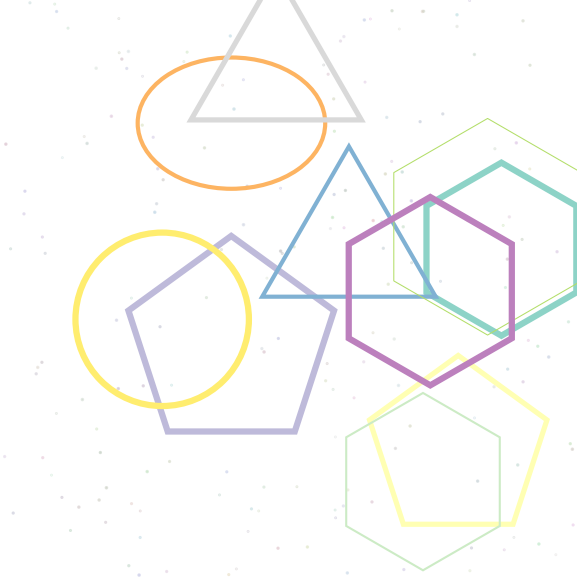[{"shape": "hexagon", "thickness": 3, "radius": 0.75, "center": [0.868, 0.568]}, {"shape": "pentagon", "thickness": 2.5, "radius": 0.81, "center": [0.793, 0.222]}, {"shape": "pentagon", "thickness": 3, "radius": 0.94, "center": [0.4, 0.403]}, {"shape": "triangle", "thickness": 2, "radius": 0.87, "center": [0.604, 0.572]}, {"shape": "oval", "thickness": 2, "radius": 0.81, "center": [0.401, 0.786]}, {"shape": "hexagon", "thickness": 0.5, "radius": 0.94, "center": [0.844, 0.606]}, {"shape": "triangle", "thickness": 2.5, "radius": 0.85, "center": [0.478, 0.877]}, {"shape": "hexagon", "thickness": 3, "radius": 0.82, "center": [0.745, 0.495]}, {"shape": "hexagon", "thickness": 1, "radius": 0.77, "center": [0.732, 0.165]}, {"shape": "circle", "thickness": 3, "radius": 0.75, "center": [0.281, 0.446]}]